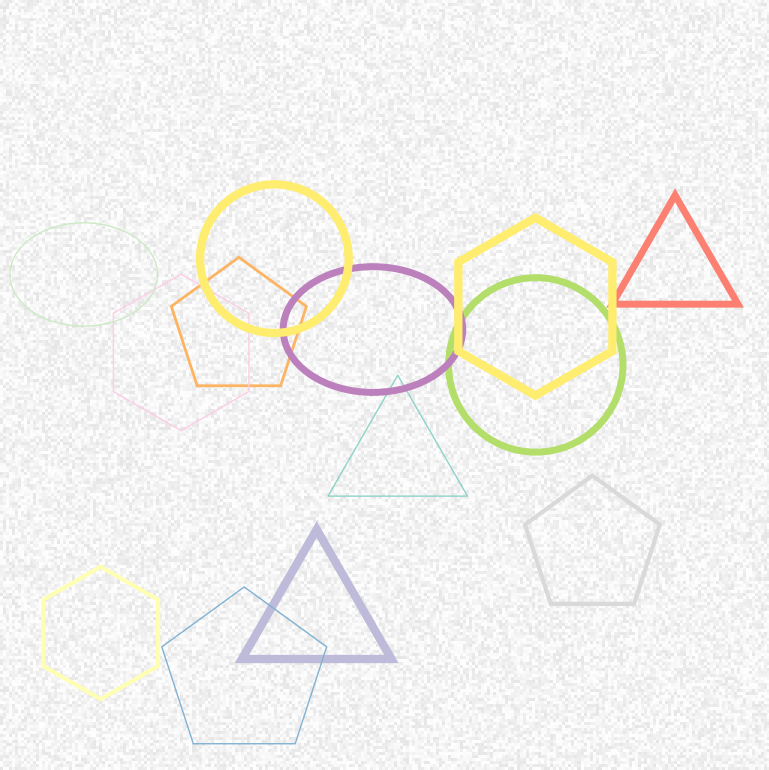[{"shape": "triangle", "thickness": 0.5, "radius": 0.52, "center": [0.517, 0.408]}, {"shape": "hexagon", "thickness": 1.5, "radius": 0.43, "center": [0.131, 0.178]}, {"shape": "triangle", "thickness": 3, "radius": 0.56, "center": [0.411, 0.2]}, {"shape": "triangle", "thickness": 2.5, "radius": 0.47, "center": [0.877, 0.652]}, {"shape": "pentagon", "thickness": 0.5, "radius": 0.56, "center": [0.317, 0.125]}, {"shape": "pentagon", "thickness": 1, "radius": 0.46, "center": [0.31, 0.574]}, {"shape": "circle", "thickness": 2.5, "radius": 0.57, "center": [0.696, 0.526]}, {"shape": "hexagon", "thickness": 0.5, "radius": 0.51, "center": [0.235, 0.542]}, {"shape": "pentagon", "thickness": 1.5, "radius": 0.46, "center": [0.769, 0.29]}, {"shape": "oval", "thickness": 2.5, "radius": 0.58, "center": [0.484, 0.572]}, {"shape": "oval", "thickness": 0.5, "radius": 0.48, "center": [0.109, 0.644]}, {"shape": "hexagon", "thickness": 3, "radius": 0.58, "center": [0.695, 0.602]}, {"shape": "circle", "thickness": 3, "radius": 0.48, "center": [0.356, 0.664]}]